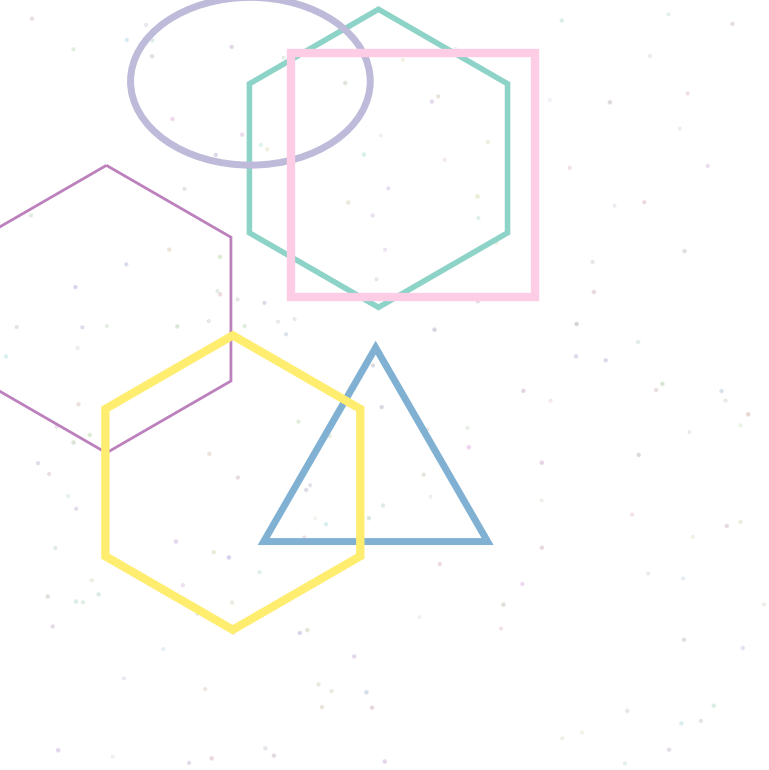[{"shape": "hexagon", "thickness": 2, "radius": 0.97, "center": [0.492, 0.794]}, {"shape": "oval", "thickness": 2.5, "radius": 0.78, "center": [0.325, 0.894]}, {"shape": "triangle", "thickness": 2.5, "radius": 0.84, "center": [0.488, 0.381]}, {"shape": "square", "thickness": 3, "radius": 0.79, "center": [0.537, 0.772]}, {"shape": "hexagon", "thickness": 1, "radius": 0.93, "center": [0.138, 0.599]}, {"shape": "hexagon", "thickness": 3, "radius": 0.96, "center": [0.302, 0.373]}]